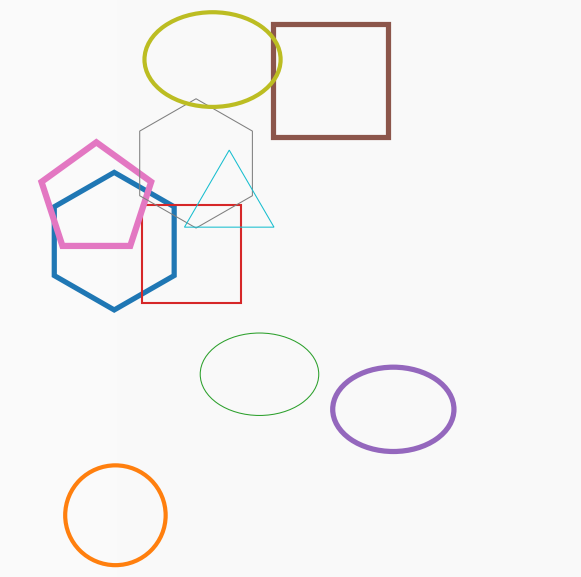[{"shape": "hexagon", "thickness": 2.5, "radius": 0.6, "center": [0.197, 0.582]}, {"shape": "circle", "thickness": 2, "radius": 0.43, "center": [0.199, 0.107]}, {"shape": "oval", "thickness": 0.5, "radius": 0.51, "center": [0.446, 0.351]}, {"shape": "square", "thickness": 1, "radius": 0.43, "center": [0.33, 0.559]}, {"shape": "oval", "thickness": 2.5, "radius": 0.52, "center": [0.677, 0.29]}, {"shape": "square", "thickness": 2.5, "radius": 0.49, "center": [0.569, 0.86]}, {"shape": "pentagon", "thickness": 3, "radius": 0.5, "center": [0.166, 0.654]}, {"shape": "hexagon", "thickness": 0.5, "radius": 0.56, "center": [0.337, 0.716]}, {"shape": "oval", "thickness": 2, "radius": 0.59, "center": [0.366, 0.896]}, {"shape": "triangle", "thickness": 0.5, "radius": 0.44, "center": [0.394, 0.65]}]